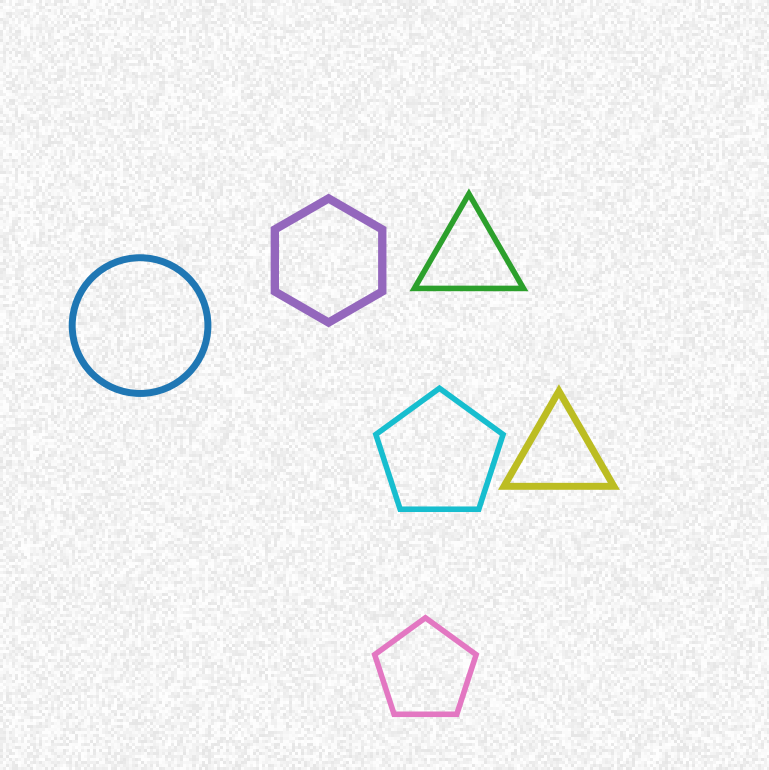[{"shape": "circle", "thickness": 2.5, "radius": 0.44, "center": [0.182, 0.577]}, {"shape": "triangle", "thickness": 2, "radius": 0.41, "center": [0.609, 0.666]}, {"shape": "hexagon", "thickness": 3, "radius": 0.4, "center": [0.427, 0.662]}, {"shape": "pentagon", "thickness": 2, "radius": 0.35, "center": [0.553, 0.128]}, {"shape": "triangle", "thickness": 2.5, "radius": 0.41, "center": [0.726, 0.41]}, {"shape": "pentagon", "thickness": 2, "radius": 0.43, "center": [0.571, 0.409]}]